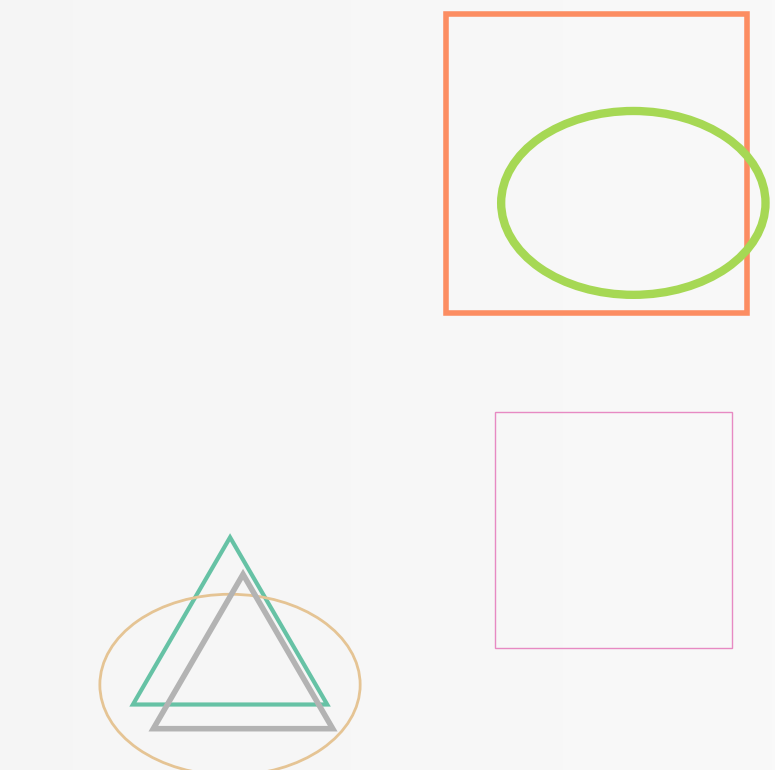[{"shape": "triangle", "thickness": 1.5, "radius": 0.72, "center": [0.297, 0.157]}, {"shape": "square", "thickness": 2, "radius": 0.97, "center": [0.77, 0.788]}, {"shape": "square", "thickness": 0.5, "radius": 0.77, "center": [0.792, 0.312]}, {"shape": "oval", "thickness": 3, "radius": 0.85, "center": [0.817, 0.736]}, {"shape": "oval", "thickness": 1, "radius": 0.84, "center": [0.297, 0.111]}, {"shape": "triangle", "thickness": 2, "radius": 0.67, "center": [0.314, 0.12]}]